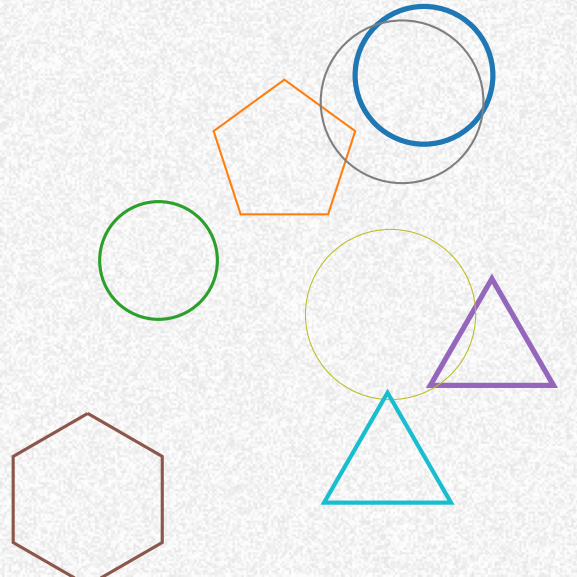[{"shape": "circle", "thickness": 2.5, "radius": 0.6, "center": [0.734, 0.869]}, {"shape": "pentagon", "thickness": 1, "radius": 0.64, "center": [0.492, 0.732]}, {"shape": "circle", "thickness": 1.5, "radius": 0.51, "center": [0.275, 0.548]}, {"shape": "triangle", "thickness": 2.5, "radius": 0.62, "center": [0.852, 0.393]}, {"shape": "hexagon", "thickness": 1.5, "radius": 0.75, "center": [0.152, 0.134]}, {"shape": "circle", "thickness": 1, "radius": 0.7, "center": [0.696, 0.823]}, {"shape": "circle", "thickness": 0.5, "radius": 0.74, "center": [0.676, 0.455]}, {"shape": "triangle", "thickness": 2, "radius": 0.63, "center": [0.671, 0.192]}]